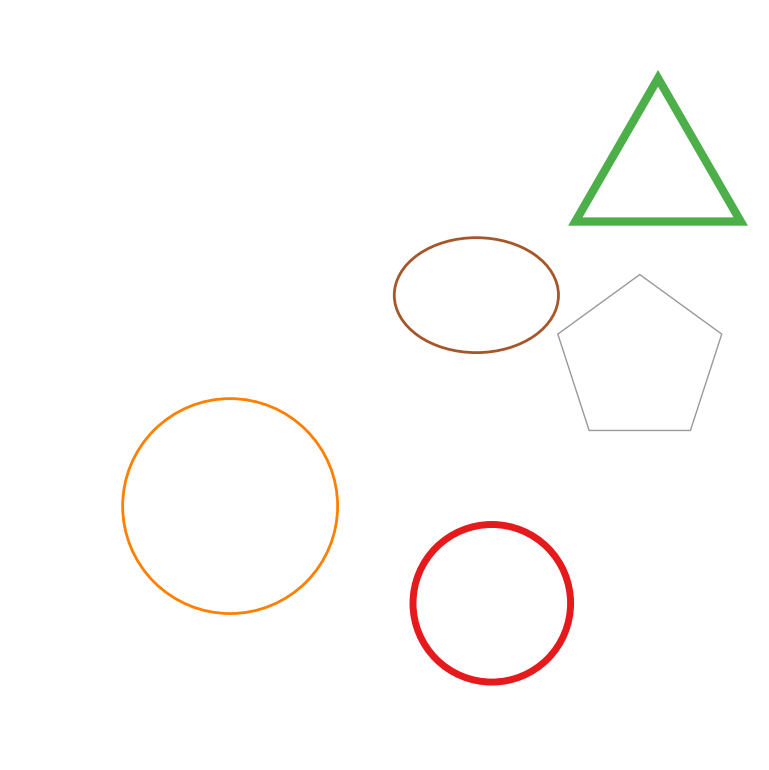[{"shape": "circle", "thickness": 2.5, "radius": 0.51, "center": [0.639, 0.217]}, {"shape": "triangle", "thickness": 3, "radius": 0.62, "center": [0.855, 0.774]}, {"shape": "circle", "thickness": 1, "radius": 0.7, "center": [0.299, 0.343]}, {"shape": "oval", "thickness": 1, "radius": 0.53, "center": [0.619, 0.617]}, {"shape": "pentagon", "thickness": 0.5, "radius": 0.56, "center": [0.831, 0.531]}]